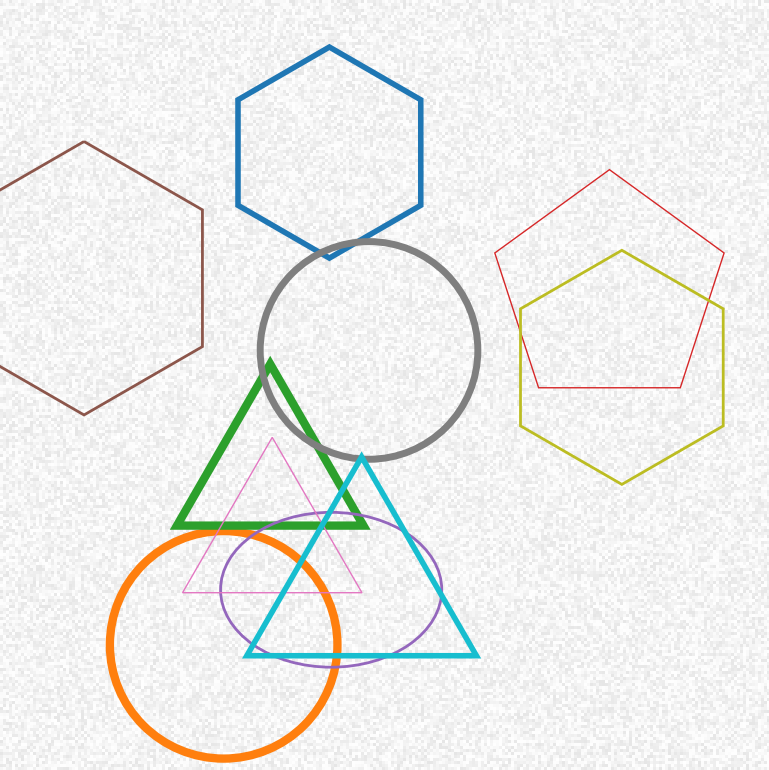[{"shape": "hexagon", "thickness": 2, "radius": 0.69, "center": [0.428, 0.802]}, {"shape": "circle", "thickness": 3, "radius": 0.74, "center": [0.29, 0.163]}, {"shape": "triangle", "thickness": 3, "radius": 0.7, "center": [0.351, 0.387]}, {"shape": "pentagon", "thickness": 0.5, "radius": 0.78, "center": [0.791, 0.623]}, {"shape": "oval", "thickness": 1, "radius": 0.72, "center": [0.43, 0.234]}, {"shape": "hexagon", "thickness": 1, "radius": 0.89, "center": [0.109, 0.639]}, {"shape": "triangle", "thickness": 0.5, "radius": 0.67, "center": [0.354, 0.297]}, {"shape": "circle", "thickness": 2.5, "radius": 0.71, "center": [0.479, 0.545]}, {"shape": "hexagon", "thickness": 1, "radius": 0.76, "center": [0.808, 0.523]}, {"shape": "triangle", "thickness": 2, "radius": 0.86, "center": [0.47, 0.234]}]